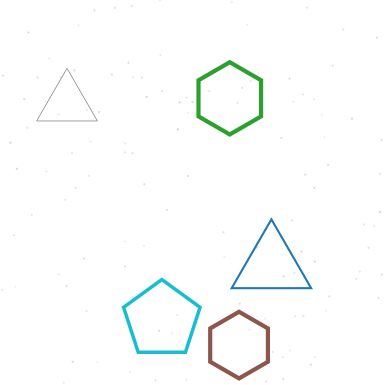[{"shape": "triangle", "thickness": 1.5, "radius": 0.6, "center": [0.705, 0.311]}, {"shape": "hexagon", "thickness": 3, "radius": 0.47, "center": [0.597, 0.745]}, {"shape": "hexagon", "thickness": 3, "radius": 0.43, "center": [0.621, 0.104]}, {"shape": "triangle", "thickness": 0.5, "radius": 0.46, "center": [0.174, 0.731]}, {"shape": "pentagon", "thickness": 2.5, "radius": 0.52, "center": [0.42, 0.17]}]